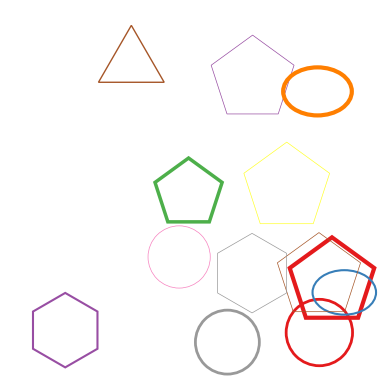[{"shape": "circle", "thickness": 2, "radius": 0.43, "center": [0.829, 0.136]}, {"shape": "pentagon", "thickness": 3, "radius": 0.58, "center": [0.862, 0.268]}, {"shape": "oval", "thickness": 1.5, "radius": 0.41, "center": [0.894, 0.24]}, {"shape": "pentagon", "thickness": 2.5, "radius": 0.46, "center": [0.49, 0.498]}, {"shape": "pentagon", "thickness": 0.5, "radius": 0.57, "center": [0.656, 0.796]}, {"shape": "hexagon", "thickness": 1.5, "radius": 0.48, "center": [0.169, 0.142]}, {"shape": "oval", "thickness": 3, "radius": 0.45, "center": [0.825, 0.763]}, {"shape": "pentagon", "thickness": 0.5, "radius": 0.59, "center": [0.745, 0.514]}, {"shape": "pentagon", "thickness": 0.5, "radius": 0.57, "center": [0.828, 0.282]}, {"shape": "triangle", "thickness": 1, "radius": 0.49, "center": [0.341, 0.836]}, {"shape": "circle", "thickness": 0.5, "radius": 0.4, "center": [0.465, 0.333]}, {"shape": "circle", "thickness": 2, "radius": 0.42, "center": [0.591, 0.111]}, {"shape": "hexagon", "thickness": 0.5, "radius": 0.52, "center": [0.655, 0.291]}]